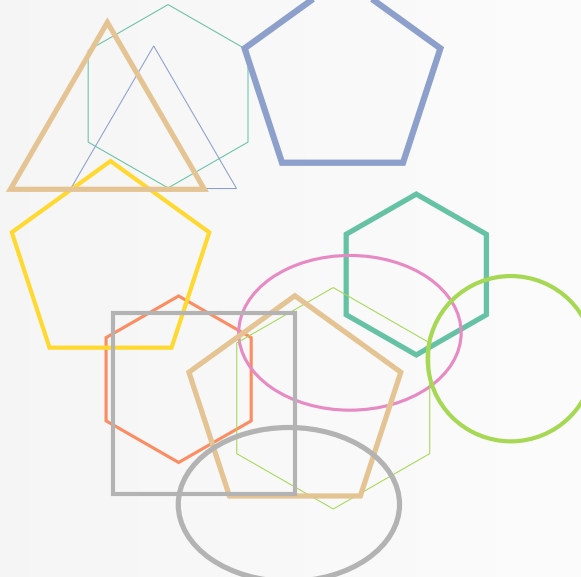[{"shape": "hexagon", "thickness": 2.5, "radius": 0.7, "center": [0.716, 0.524]}, {"shape": "hexagon", "thickness": 0.5, "radius": 0.79, "center": [0.289, 0.832]}, {"shape": "hexagon", "thickness": 1.5, "radius": 0.72, "center": [0.307, 0.342]}, {"shape": "pentagon", "thickness": 3, "radius": 0.89, "center": [0.589, 0.861]}, {"shape": "triangle", "thickness": 0.5, "radius": 0.82, "center": [0.264, 0.755]}, {"shape": "oval", "thickness": 1.5, "radius": 0.96, "center": [0.602, 0.423]}, {"shape": "circle", "thickness": 2, "radius": 0.72, "center": [0.879, 0.378]}, {"shape": "hexagon", "thickness": 0.5, "radius": 0.96, "center": [0.573, 0.309]}, {"shape": "pentagon", "thickness": 2, "radius": 0.89, "center": [0.19, 0.542]}, {"shape": "triangle", "thickness": 2.5, "radius": 0.96, "center": [0.185, 0.768]}, {"shape": "pentagon", "thickness": 2.5, "radius": 0.96, "center": [0.507, 0.295]}, {"shape": "square", "thickness": 2, "radius": 0.78, "center": [0.351, 0.301]}, {"shape": "oval", "thickness": 2.5, "radius": 0.95, "center": [0.497, 0.126]}]